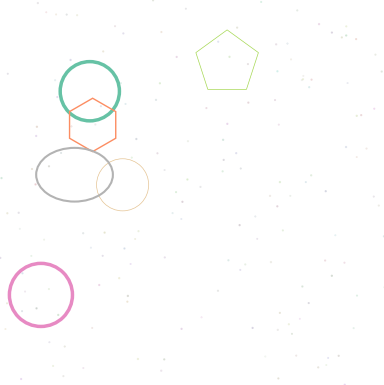[{"shape": "circle", "thickness": 2.5, "radius": 0.38, "center": [0.233, 0.763]}, {"shape": "hexagon", "thickness": 1, "radius": 0.35, "center": [0.241, 0.676]}, {"shape": "circle", "thickness": 2.5, "radius": 0.41, "center": [0.106, 0.234]}, {"shape": "pentagon", "thickness": 0.5, "radius": 0.43, "center": [0.59, 0.837]}, {"shape": "circle", "thickness": 0.5, "radius": 0.34, "center": [0.319, 0.52]}, {"shape": "oval", "thickness": 1.5, "radius": 0.5, "center": [0.194, 0.546]}]